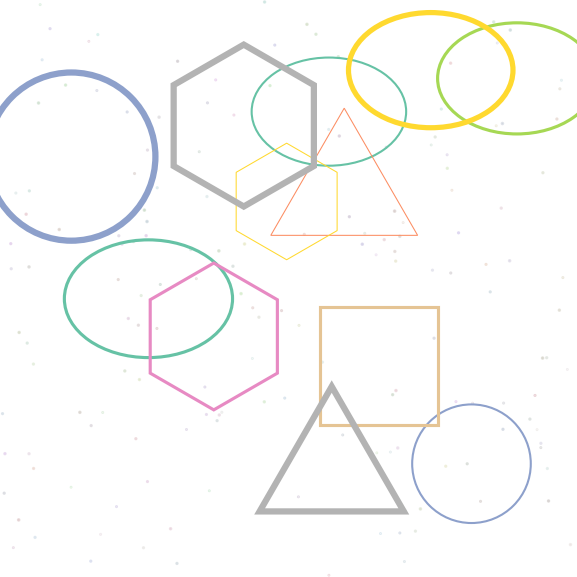[{"shape": "oval", "thickness": 1.5, "radius": 0.73, "center": [0.257, 0.482]}, {"shape": "oval", "thickness": 1, "radius": 0.67, "center": [0.57, 0.806]}, {"shape": "triangle", "thickness": 0.5, "radius": 0.73, "center": [0.596, 0.665]}, {"shape": "circle", "thickness": 1, "radius": 0.51, "center": [0.816, 0.196]}, {"shape": "circle", "thickness": 3, "radius": 0.73, "center": [0.123, 0.728]}, {"shape": "hexagon", "thickness": 1.5, "radius": 0.64, "center": [0.37, 0.417]}, {"shape": "oval", "thickness": 1.5, "radius": 0.69, "center": [0.895, 0.863]}, {"shape": "oval", "thickness": 2.5, "radius": 0.71, "center": [0.746, 0.878]}, {"shape": "hexagon", "thickness": 0.5, "radius": 0.5, "center": [0.496, 0.65]}, {"shape": "square", "thickness": 1.5, "radius": 0.51, "center": [0.657, 0.366]}, {"shape": "hexagon", "thickness": 3, "radius": 0.7, "center": [0.422, 0.782]}, {"shape": "triangle", "thickness": 3, "radius": 0.72, "center": [0.574, 0.186]}]